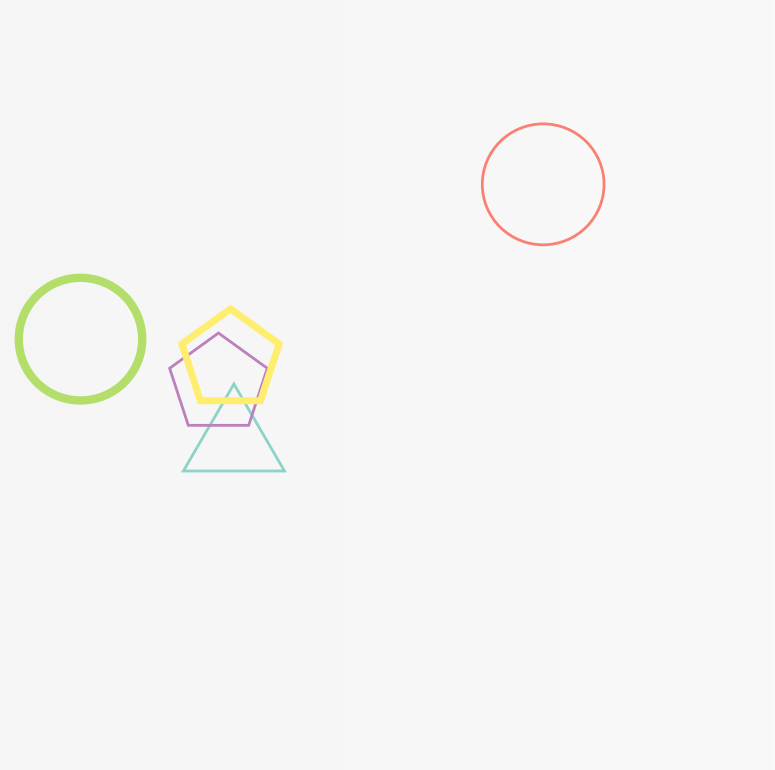[{"shape": "triangle", "thickness": 1, "radius": 0.38, "center": [0.302, 0.426]}, {"shape": "circle", "thickness": 1, "radius": 0.39, "center": [0.701, 0.761]}, {"shape": "circle", "thickness": 3, "radius": 0.4, "center": [0.104, 0.56]}, {"shape": "pentagon", "thickness": 1, "radius": 0.33, "center": [0.282, 0.501]}, {"shape": "pentagon", "thickness": 2.5, "radius": 0.33, "center": [0.297, 0.533]}]